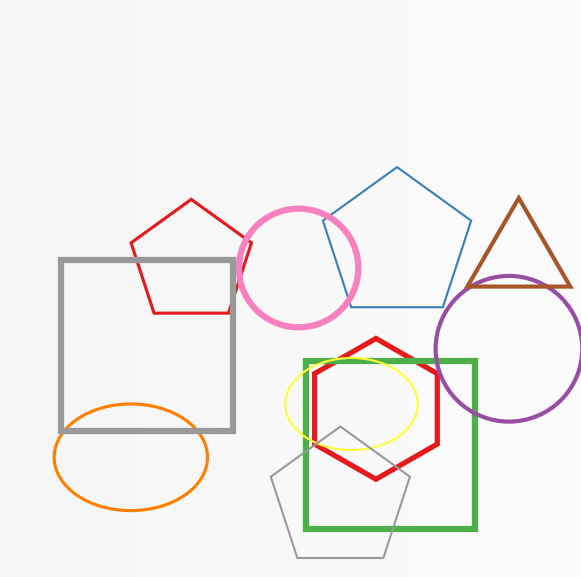[{"shape": "hexagon", "thickness": 2.5, "radius": 0.61, "center": [0.647, 0.291]}, {"shape": "pentagon", "thickness": 1.5, "radius": 0.54, "center": [0.329, 0.545]}, {"shape": "pentagon", "thickness": 1, "radius": 0.67, "center": [0.683, 0.576]}, {"shape": "square", "thickness": 3, "radius": 0.73, "center": [0.672, 0.228]}, {"shape": "circle", "thickness": 2, "radius": 0.63, "center": [0.876, 0.395]}, {"shape": "oval", "thickness": 1.5, "radius": 0.66, "center": [0.225, 0.207]}, {"shape": "oval", "thickness": 1, "radius": 0.57, "center": [0.605, 0.3]}, {"shape": "triangle", "thickness": 2, "radius": 0.51, "center": [0.893, 0.554]}, {"shape": "circle", "thickness": 3, "radius": 0.51, "center": [0.514, 0.535]}, {"shape": "square", "thickness": 3, "radius": 0.74, "center": [0.253, 0.401]}, {"shape": "pentagon", "thickness": 1, "radius": 0.63, "center": [0.586, 0.135]}]